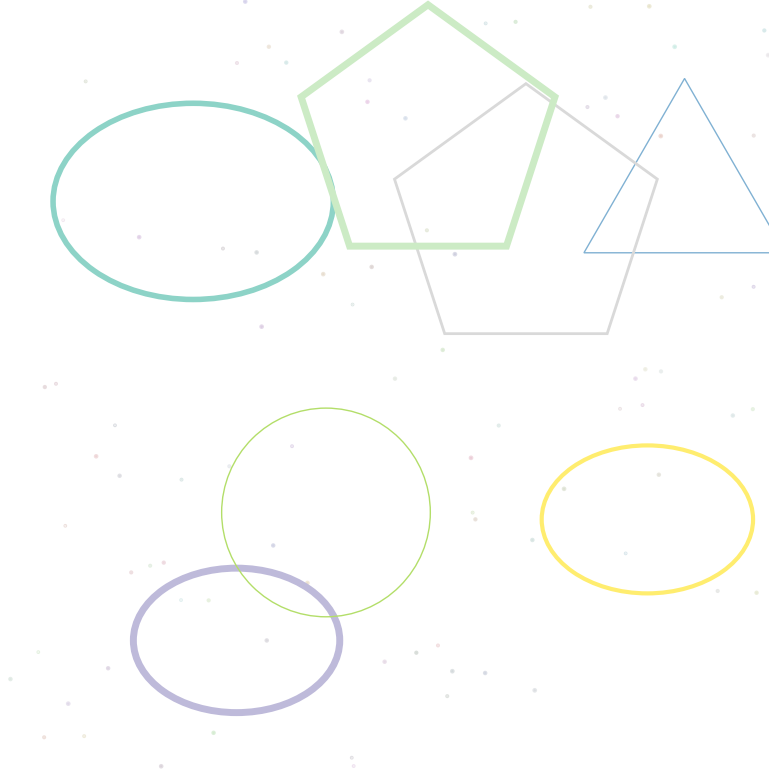[{"shape": "oval", "thickness": 2, "radius": 0.91, "center": [0.251, 0.738]}, {"shape": "oval", "thickness": 2.5, "radius": 0.67, "center": [0.307, 0.168]}, {"shape": "triangle", "thickness": 0.5, "radius": 0.75, "center": [0.889, 0.747]}, {"shape": "circle", "thickness": 0.5, "radius": 0.68, "center": [0.423, 0.334]}, {"shape": "pentagon", "thickness": 1, "radius": 0.9, "center": [0.683, 0.712]}, {"shape": "pentagon", "thickness": 2.5, "radius": 0.87, "center": [0.556, 0.821]}, {"shape": "oval", "thickness": 1.5, "radius": 0.69, "center": [0.841, 0.325]}]